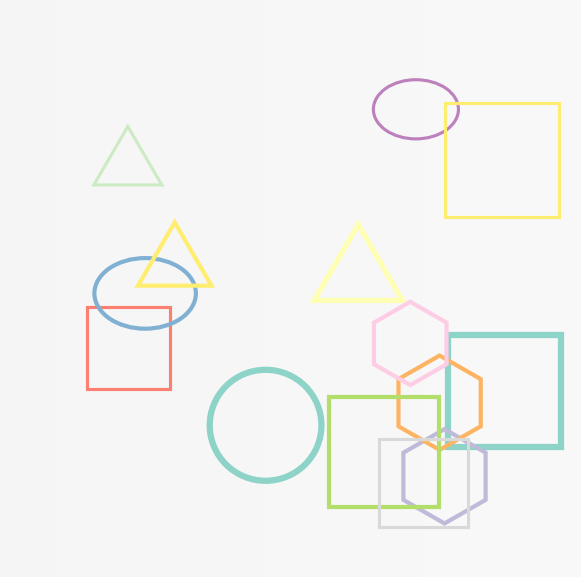[{"shape": "square", "thickness": 3, "radius": 0.49, "center": [0.869, 0.321]}, {"shape": "circle", "thickness": 3, "radius": 0.48, "center": [0.457, 0.263]}, {"shape": "triangle", "thickness": 2.5, "radius": 0.44, "center": [0.616, 0.523]}, {"shape": "hexagon", "thickness": 2, "radius": 0.41, "center": [0.765, 0.174]}, {"shape": "square", "thickness": 1.5, "radius": 0.35, "center": [0.221, 0.397]}, {"shape": "oval", "thickness": 2, "radius": 0.44, "center": [0.25, 0.491]}, {"shape": "hexagon", "thickness": 2, "radius": 0.41, "center": [0.756, 0.302]}, {"shape": "square", "thickness": 2, "radius": 0.48, "center": [0.661, 0.216]}, {"shape": "hexagon", "thickness": 2, "radius": 0.36, "center": [0.706, 0.404]}, {"shape": "square", "thickness": 1.5, "radius": 0.38, "center": [0.729, 0.163]}, {"shape": "oval", "thickness": 1.5, "radius": 0.37, "center": [0.716, 0.81]}, {"shape": "triangle", "thickness": 1.5, "radius": 0.34, "center": [0.22, 0.713]}, {"shape": "triangle", "thickness": 2, "radius": 0.37, "center": [0.301, 0.541]}, {"shape": "square", "thickness": 1.5, "radius": 0.49, "center": [0.864, 0.721]}]